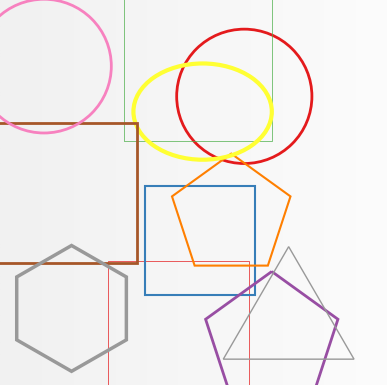[{"shape": "square", "thickness": 0.5, "radius": 0.91, "center": [0.462, 0.139]}, {"shape": "circle", "thickness": 2, "radius": 0.87, "center": [0.63, 0.75]}, {"shape": "square", "thickness": 1.5, "radius": 0.71, "center": [0.516, 0.376]}, {"shape": "square", "thickness": 0.5, "radius": 0.96, "center": [0.51, 0.826]}, {"shape": "pentagon", "thickness": 2, "radius": 0.9, "center": [0.701, 0.115]}, {"shape": "pentagon", "thickness": 1.5, "radius": 0.8, "center": [0.597, 0.44]}, {"shape": "oval", "thickness": 3, "radius": 0.89, "center": [0.523, 0.71]}, {"shape": "square", "thickness": 2, "radius": 0.91, "center": [0.172, 0.499]}, {"shape": "circle", "thickness": 2, "radius": 0.87, "center": [0.114, 0.828]}, {"shape": "hexagon", "thickness": 2.5, "radius": 0.82, "center": [0.185, 0.199]}, {"shape": "triangle", "thickness": 1, "radius": 0.97, "center": [0.745, 0.165]}]